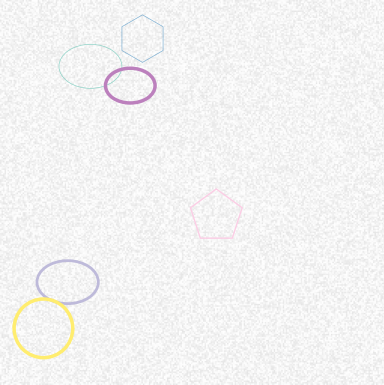[{"shape": "oval", "thickness": 0.5, "radius": 0.41, "center": [0.235, 0.828]}, {"shape": "oval", "thickness": 2, "radius": 0.4, "center": [0.176, 0.267]}, {"shape": "hexagon", "thickness": 0.5, "radius": 0.31, "center": [0.37, 0.9]}, {"shape": "pentagon", "thickness": 1, "radius": 0.35, "center": [0.562, 0.439]}, {"shape": "oval", "thickness": 2.5, "radius": 0.32, "center": [0.338, 0.778]}, {"shape": "circle", "thickness": 2.5, "radius": 0.38, "center": [0.113, 0.147]}]